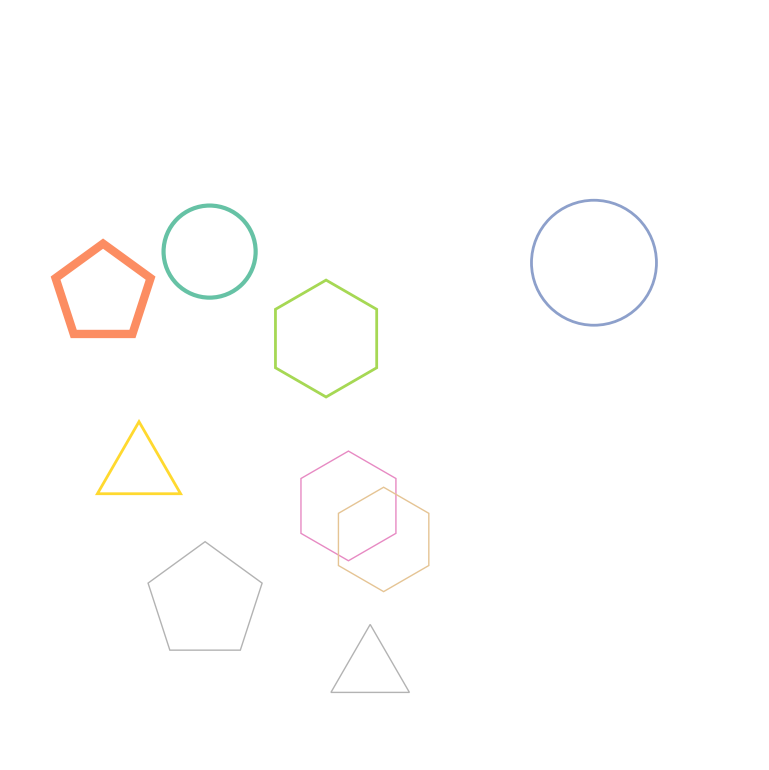[{"shape": "circle", "thickness": 1.5, "radius": 0.3, "center": [0.272, 0.673]}, {"shape": "pentagon", "thickness": 3, "radius": 0.32, "center": [0.134, 0.619]}, {"shape": "circle", "thickness": 1, "radius": 0.41, "center": [0.771, 0.659]}, {"shape": "hexagon", "thickness": 0.5, "radius": 0.36, "center": [0.453, 0.343]}, {"shape": "hexagon", "thickness": 1, "radius": 0.38, "center": [0.423, 0.56]}, {"shape": "triangle", "thickness": 1, "radius": 0.31, "center": [0.181, 0.39]}, {"shape": "hexagon", "thickness": 0.5, "radius": 0.34, "center": [0.498, 0.299]}, {"shape": "pentagon", "thickness": 0.5, "radius": 0.39, "center": [0.266, 0.219]}, {"shape": "triangle", "thickness": 0.5, "radius": 0.29, "center": [0.481, 0.13]}]